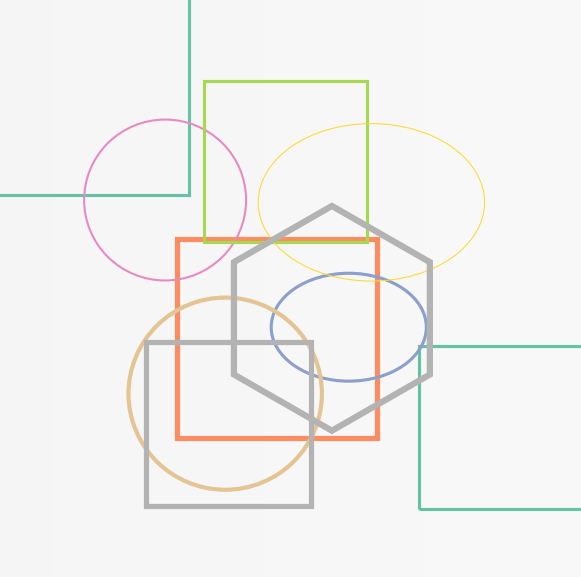[{"shape": "square", "thickness": 1.5, "radius": 0.71, "center": [0.862, 0.259]}, {"shape": "square", "thickness": 1.5, "radius": 0.86, "center": [0.152, 0.834]}, {"shape": "square", "thickness": 2.5, "radius": 0.86, "center": [0.476, 0.413]}, {"shape": "oval", "thickness": 1.5, "radius": 0.67, "center": [0.6, 0.433]}, {"shape": "circle", "thickness": 1, "radius": 0.7, "center": [0.284, 0.653]}, {"shape": "square", "thickness": 1.5, "radius": 0.7, "center": [0.491, 0.719]}, {"shape": "oval", "thickness": 0.5, "radius": 0.97, "center": [0.639, 0.649]}, {"shape": "circle", "thickness": 2, "radius": 0.83, "center": [0.387, 0.317]}, {"shape": "square", "thickness": 2.5, "radius": 0.71, "center": [0.393, 0.265]}, {"shape": "hexagon", "thickness": 3, "radius": 0.97, "center": [0.571, 0.448]}]